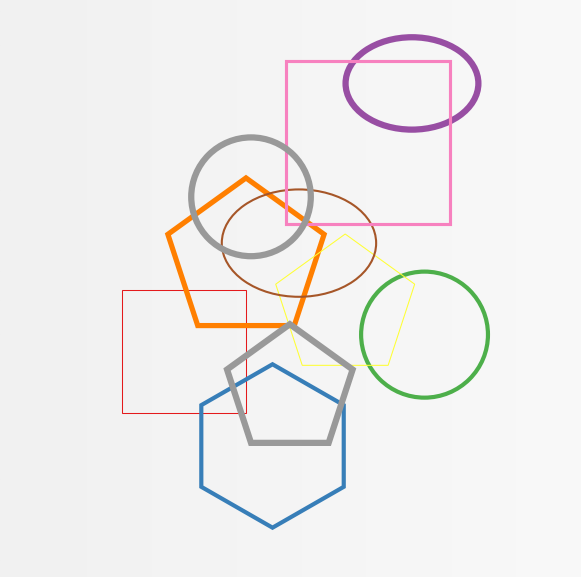[{"shape": "square", "thickness": 0.5, "radius": 0.53, "center": [0.317, 0.391]}, {"shape": "hexagon", "thickness": 2, "radius": 0.71, "center": [0.469, 0.227]}, {"shape": "circle", "thickness": 2, "radius": 0.55, "center": [0.73, 0.42]}, {"shape": "oval", "thickness": 3, "radius": 0.57, "center": [0.709, 0.855]}, {"shape": "pentagon", "thickness": 2.5, "radius": 0.71, "center": [0.423, 0.55]}, {"shape": "pentagon", "thickness": 0.5, "radius": 0.63, "center": [0.594, 0.468]}, {"shape": "oval", "thickness": 1, "radius": 0.66, "center": [0.514, 0.578]}, {"shape": "square", "thickness": 1.5, "radius": 0.7, "center": [0.633, 0.753]}, {"shape": "pentagon", "thickness": 3, "radius": 0.57, "center": [0.499, 0.324]}, {"shape": "circle", "thickness": 3, "radius": 0.51, "center": [0.432, 0.658]}]